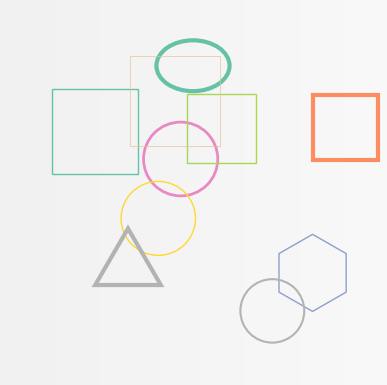[{"shape": "square", "thickness": 1, "radius": 0.56, "center": [0.245, 0.659]}, {"shape": "oval", "thickness": 3, "radius": 0.47, "center": [0.498, 0.829]}, {"shape": "square", "thickness": 3, "radius": 0.42, "center": [0.892, 0.668]}, {"shape": "hexagon", "thickness": 1, "radius": 0.5, "center": [0.807, 0.291]}, {"shape": "circle", "thickness": 2, "radius": 0.48, "center": [0.466, 0.587]}, {"shape": "square", "thickness": 1, "radius": 0.45, "center": [0.573, 0.666]}, {"shape": "circle", "thickness": 1, "radius": 0.48, "center": [0.408, 0.433]}, {"shape": "square", "thickness": 0.5, "radius": 0.58, "center": [0.452, 0.738]}, {"shape": "triangle", "thickness": 3, "radius": 0.49, "center": [0.33, 0.309]}, {"shape": "circle", "thickness": 1.5, "radius": 0.41, "center": [0.703, 0.192]}]